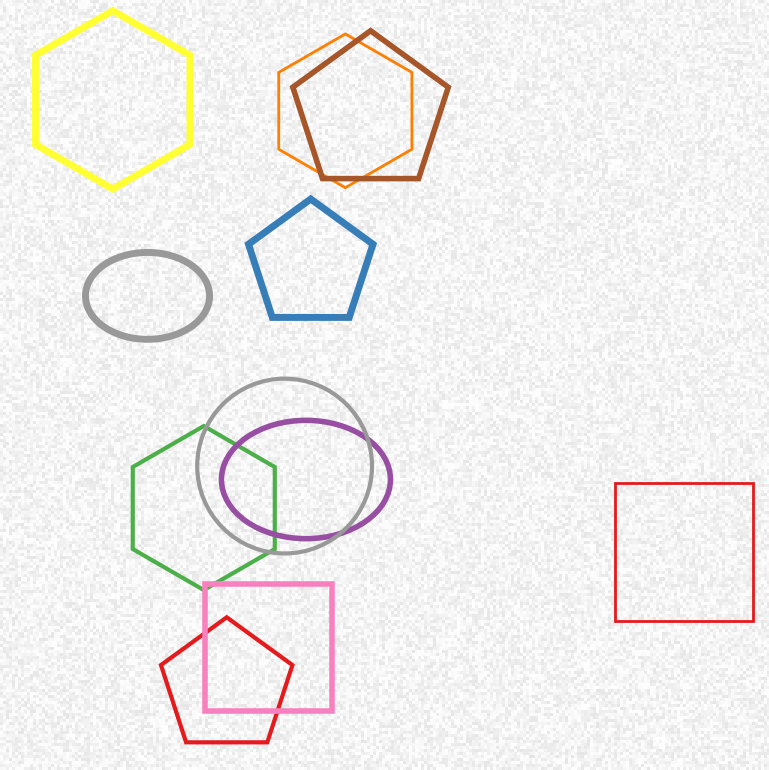[{"shape": "square", "thickness": 1, "radius": 0.45, "center": [0.888, 0.283]}, {"shape": "pentagon", "thickness": 1.5, "radius": 0.45, "center": [0.294, 0.109]}, {"shape": "pentagon", "thickness": 2.5, "radius": 0.43, "center": [0.404, 0.657]}, {"shape": "hexagon", "thickness": 1.5, "radius": 0.53, "center": [0.265, 0.34]}, {"shape": "oval", "thickness": 2, "radius": 0.55, "center": [0.397, 0.377]}, {"shape": "hexagon", "thickness": 1, "radius": 0.5, "center": [0.448, 0.856]}, {"shape": "hexagon", "thickness": 2.5, "radius": 0.58, "center": [0.146, 0.87]}, {"shape": "pentagon", "thickness": 2, "radius": 0.53, "center": [0.481, 0.854]}, {"shape": "square", "thickness": 2, "radius": 0.41, "center": [0.349, 0.159]}, {"shape": "circle", "thickness": 1.5, "radius": 0.57, "center": [0.37, 0.395]}, {"shape": "oval", "thickness": 2.5, "radius": 0.4, "center": [0.192, 0.616]}]